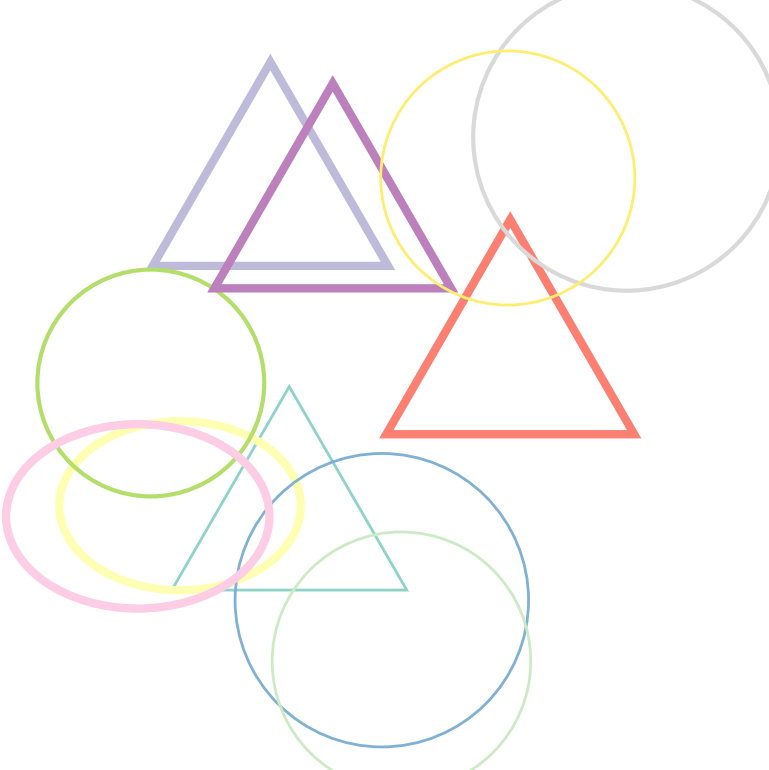[{"shape": "triangle", "thickness": 1, "radius": 0.88, "center": [0.376, 0.322]}, {"shape": "oval", "thickness": 3, "radius": 0.78, "center": [0.234, 0.343]}, {"shape": "triangle", "thickness": 3, "radius": 0.88, "center": [0.351, 0.743]}, {"shape": "triangle", "thickness": 3, "radius": 0.93, "center": [0.663, 0.529]}, {"shape": "circle", "thickness": 1, "radius": 0.95, "center": [0.496, 0.221]}, {"shape": "circle", "thickness": 1.5, "radius": 0.74, "center": [0.196, 0.503]}, {"shape": "oval", "thickness": 3, "radius": 0.86, "center": [0.179, 0.329]}, {"shape": "circle", "thickness": 1.5, "radius": 1.0, "center": [0.814, 0.822]}, {"shape": "triangle", "thickness": 3, "radius": 0.89, "center": [0.432, 0.714]}, {"shape": "circle", "thickness": 1, "radius": 0.84, "center": [0.521, 0.141]}, {"shape": "circle", "thickness": 1, "radius": 0.82, "center": [0.659, 0.769]}]